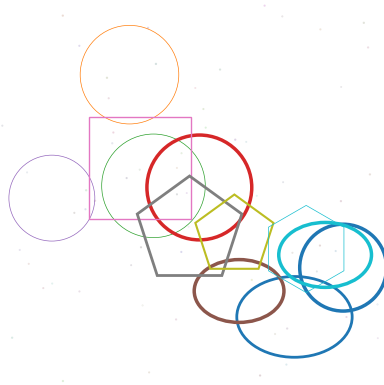[{"shape": "oval", "thickness": 2, "radius": 0.75, "center": [0.765, 0.177]}, {"shape": "circle", "thickness": 2.5, "radius": 0.56, "center": [0.891, 0.305]}, {"shape": "circle", "thickness": 0.5, "radius": 0.64, "center": [0.336, 0.806]}, {"shape": "circle", "thickness": 0.5, "radius": 0.67, "center": [0.399, 0.517]}, {"shape": "circle", "thickness": 2.5, "radius": 0.68, "center": [0.518, 0.513]}, {"shape": "circle", "thickness": 0.5, "radius": 0.56, "center": [0.135, 0.485]}, {"shape": "oval", "thickness": 2.5, "radius": 0.58, "center": [0.621, 0.244]}, {"shape": "square", "thickness": 1, "radius": 0.66, "center": [0.363, 0.564]}, {"shape": "pentagon", "thickness": 2, "radius": 0.71, "center": [0.492, 0.4]}, {"shape": "pentagon", "thickness": 1.5, "radius": 0.53, "center": [0.609, 0.388]}, {"shape": "oval", "thickness": 2.5, "radius": 0.6, "center": [0.844, 0.338]}, {"shape": "hexagon", "thickness": 0.5, "radius": 0.57, "center": [0.795, 0.353]}]